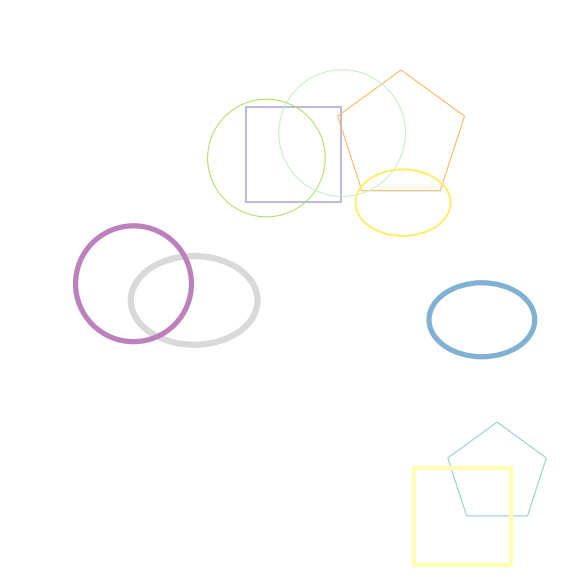[{"shape": "pentagon", "thickness": 0.5, "radius": 0.45, "center": [0.861, 0.178]}, {"shape": "square", "thickness": 2, "radius": 0.42, "center": [0.801, 0.105]}, {"shape": "square", "thickness": 1, "radius": 0.41, "center": [0.509, 0.732]}, {"shape": "oval", "thickness": 2.5, "radius": 0.46, "center": [0.834, 0.445]}, {"shape": "pentagon", "thickness": 0.5, "radius": 0.58, "center": [0.694, 0.762]}, {"shape": "circle", "thickness": 0.5, "radius": 0.51, "center": [0.461, 0.725]}, {"shape": "oval", "thickness": 3, "radius": 0.55, "center": [0.336, 0.479]}, {"shape": "circle", "thickness": 2.5, "radius": 0.5, "center": [0.231, 0.508]}, {"shape": "circle", "thickness": 0.5, "radius": 0.55, "center": [0.592, 0.769]}, {"shape": "oval", "thickness": 1, "radius": 0.41, "center": [0.698, 0.648]}]